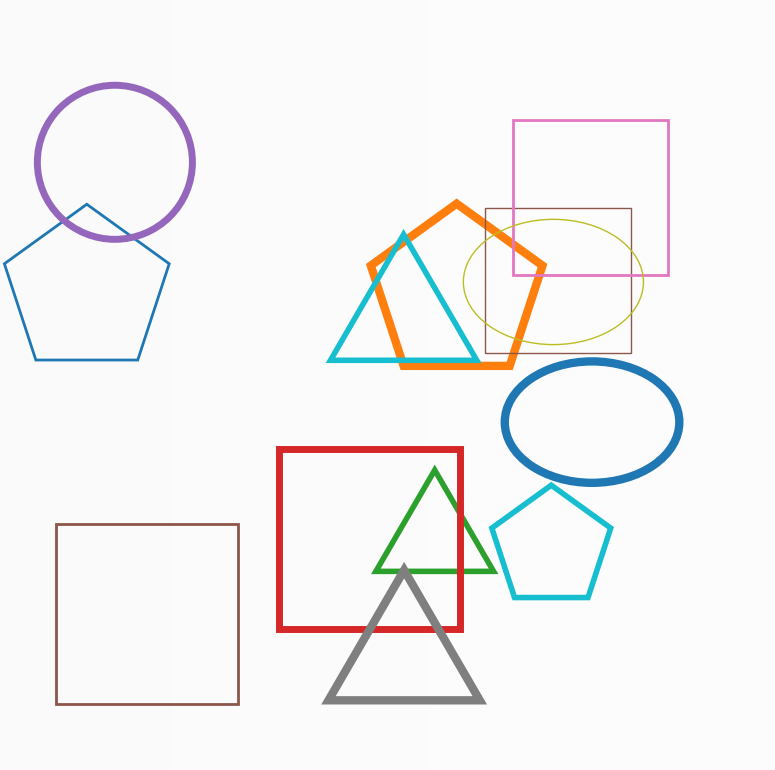[{"shape": "pentagon", "thickness": 1, "radius": 0.56, "center": [0.112, 0.623]}, {"shape": "oval", "thickness": 3, "radius": 0.56, "center": [0.764, 0.452]}, {"shape": "pentagon", "thickness": 3, "radius": 0.58, "center": [0.589, 0.619]}, {"shape": "triangle", "thickness": 2, "radius": 0.44, "center": [0.561, 0.302]}, {"shape": "square", "thickness": 2.5, "radius": 0.58, "center": [0.477, 0.301]}, {"shape": "circle", "thickness": 2.5, "radius": 0.5, "center": [0.148, 0.789]}, {"shape": "square", "thickness": 1, "radius": 0.59, "center": [0.19, 0.202]}, {"shape": "square", "thickness": 0.5, "radius": 0.47, "center": [0.72, 0.636]}, {"shape": "square", "thickness": 1, "radius": 0.5, "center": [0.762, 0.743]}, {"shape": "triangle", "thickness": 3, "radius": 0.56, "center": [0.521, 0.147]}, {"shape": "oval", "thickness": 0.5, "radius": 0.58, "center": [0.714, 0.634]}, {"shape": "triangle", "thickness": 2, "radius": 0.54, "center": [0.521, 0.587]}, {"shape": "pentagon", "thickness": 2, "radius": 0.4, "center": [0.711, 0.289]}]